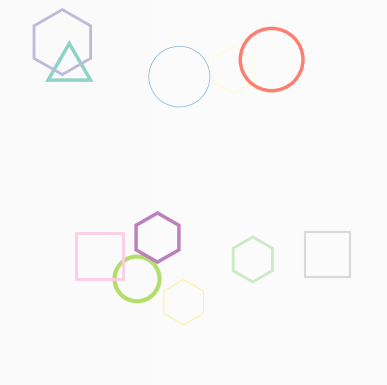[{"shape": "triangle", "thickness": 2.5, "radius": 0.32, "center": [0.179, 0.824]}, {"shape": "hexagon", "thickness": 0.5, "radius": 0.3, "center": [0.603, 0.819]}, {"shape": "hexagon", "thickness": 2, "radius": 0.42, "center": [0.161, 0.891]}, {"shape": "circle", "thickness": 2.5, "radius": 0.4, "center": [0.701, 0.845]}, {"shape": "circle", "thickness": 0.5, "radius": 0.39, "center": [0.463, 0.801]}, {"shape": "circle", "thickness": 3, "radius": 0.29, "center": [0.354, 0.276]}, {"shape": "square", "thickness": 2, "radius": 0.3, "center": [0.256, 0.335]}, {"shape": "square", "thickness": 1.5, "radius": 0.29, "center": [0.844, 0.339]}, {"shape": "hexagon", "thickness": 2.5, "radius": 0.32, "center": [0.406, 0.383]}, {"shape": "hexagon", "thickness": 2, "radius": 0.29, "center": [0.652, 0.326]}, {"shape": "hexagon", "thickness": 0.5, "radius": 0.29, "center": [0.474, 0.215]}]